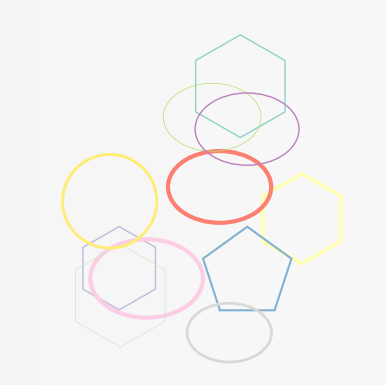[{"shape": "hexagon", "thickness": 1, "radius": 0.67, "center": [0.62, 0.776]}, {"shape": "hexagon", "thickness": 2.5, "radius": 0.58, "center": [0.779, 0.432]}, {"shape": "hexagon", "thickness": 1, "radius": 0.54, "center": [0.308, 0.303]}, {"shape": "oval", "thickness": 3, "radius": 0.67, "center": [0.567, 0.514]}, {"shape": "pentagon", "thickness": 1.5, "radius": 0.6, "center": [0.638, 0.291]}, {"shape": "oval", "thickness": 0.5, "radius": 0.63, "center": [0.548, 0.695]}, {"shape": "oval", "thickness": 3, "radius": 0.73, "center": [0.378, 0.277]}, {"shape": "oval", "thickness": 2, "radius": 0.55, "center": [0.592, 0.136]}, {"shape": "oval", "thickness": 1, "radius": 0.67, "center": [0.638, 0.665]}, {"shape": "hexagon", "thickness": 0.5, "radius": 0.67, "center": [0.31, 0.232]}, {"shape": "circle", "thickness": 2, "radius": 0.61, "center": [0.283, 0.477]}]